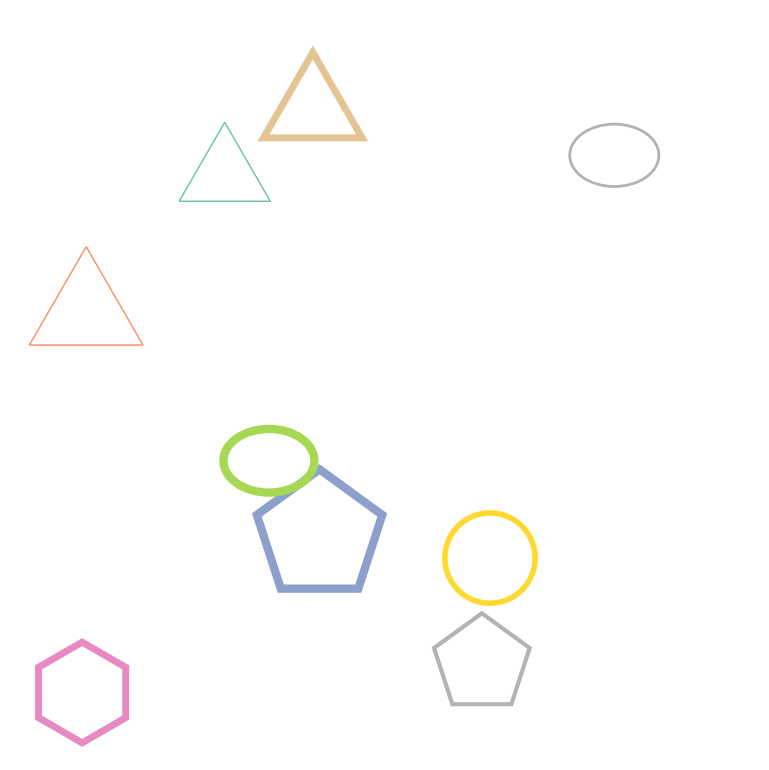[{"shape": "triangle", "thickness": 0.5, "radius": 0.34, "center": [0.292, 0.773]}, {"shape": "triangle", "thickness": 0.5, "radius": 0.43, "center": [0.112, 0.594]}, {"shape": "pentagon", "thickness": 3, "radius": 0.43, "center": [0.415, 0.305]}, {"shape": "hexagon", "thickness": 2.5, "radius": 0.33, "center": [0.107, 0.101]}, {"shape": "oval", "thickness": 3, "radius": 0.3, "center": [0.349, 0.402]}, {"shape": "circle", "thickness": 2, "radius": 0.29, "center": [0.636, 0.275]}, {"shape": "triangle", "thickness": 2.5, "radius": 0.37, "center": [0.406, 0.858]}, {"shape": "pentagon", "thickness": 1.5, "radius": 0.33, "center": [0.626, 0.138]}, {"shape": "oval", "thickness": 1, "radius": 0.29, "center": [0.798, 0.798]}]